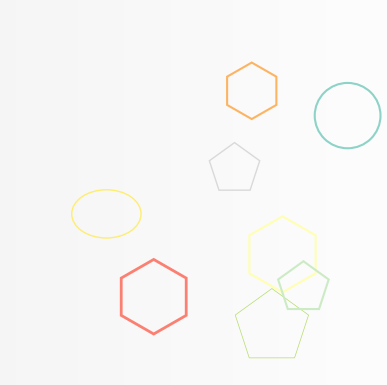[{"shape": "circle", "thickness": 1.5, "radius": 0.42, "center": [0.897, 0.7]}, {"shape": "hexagon", "thickness": 1.5, "radius": 0.49, "center": [0.729, 0.339]}, {"shape": "hexagon", "thickness": 2, "radius": 0.48, "center": [0.397, 0.229]}, {"shape": "hexagon", "thickness": 1.5, "radius": 0.37, "center": [0.65, 0.764]}, {"shape": "pentagon", "thickness": 0.5, "radius": 0.5, "center": [0.702, 0.151]}, {"shape": "pentagon", "thickness": 1, "radius": 0.34, "center": [0.605, 0.561]}, {"shape": "pentagon", "thickness": 1.5, "radius": 0.34, "center": [0.783, 0.253]}, {"shape": "oval", "thickness": 1, "radius": 0.45, "center": [0.275, 0.444]}]